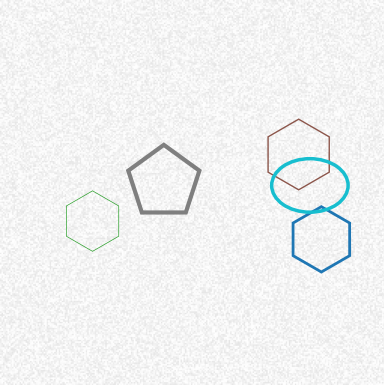[{"shape": "hexagon", "thickness": 2, "radius": 0.42, "center": [0.835, 0.378]}, {"shape": "hexagon", "thickness": 0.5, "radius": 0.39, "center": [0.24, 0.426]}, {"shape": "hexagon", "thickness": 1, "radius": 0.46, "center": [0.776, 0.599]}, {"shape": "pentagon", "thickness": 3, "radius": 0.49, "center": [0.426, 0.527]}, {"shape": "oval", "thickness": 2.5, "radius": 0.5, "center": [0.805, 0.518]}]